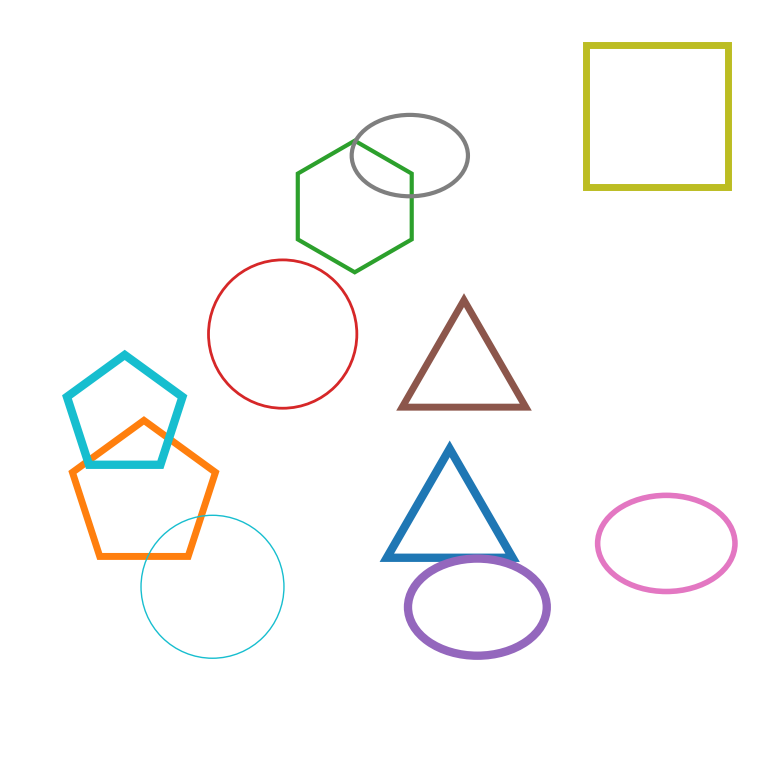[{"shape": "triangle", "thickness": 3, "radius": 0.47, "center": [0.584, 0.323]}, {"shape": "pentagon", "thickness": 2.5, "radius": 0.49, "center": [0.187, 0.356]}, {"shape": "hexagon", "thickness": 1.5, "radius": 0.43, "center": [0.461, 0.732]}, {"shape": "circle", "thickness": 1, "radius": 0.48, "center": [0.367, 0.566]}, {"shape": "oval", "thickness": 3, "radius": 0.45, "center": [0.62, 0.212]}, {"shape": "triangle", "thickness": 2.5, "radius": 0.46, "center": [0.603, 0.518]}, {"shape": "oval", "thickness": 2, "radius": 0.45, "center": [0.865, 0.294]}, {"shape": "oval", "thickness": 1.5, "radius": 0.38, "center": [0.532, 0.798]}, {"shape": "square", "thickness": 2.5, "radius": 0.46, "center": [0.853, 0.85]}, {"shape": "circle", "thickness": 0.5, "radius": 0.46, "center": [0.276, 0.238]}, {"shape": "pentagon", "thickness": 3, "radius": 0.39, "center": [0.162, 0.46]}]